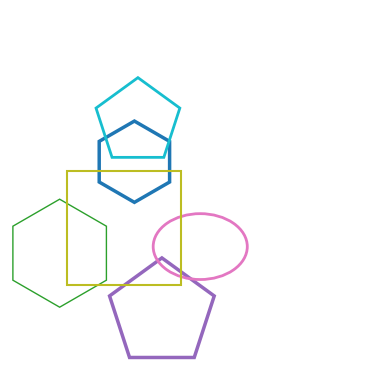[{"shape": "hexagon", "thickness": 2.5, "radius": 0.53, "center": [0.349, 0.58]}, {"shape": "hexagon", "thickness": 1, "radius": 0.7, "center": [0.155, 0.342]}, {"shape": "pentagon", "thickness": 2.5, "radius": 0.71, "center": [0.42, 0.187]}, {"shape": "oval", "thickness": 2, "radius": 0.61, "center": [0.52, 0.36]}, {"shape": "square", "thickness": 1.5, "radius": 0.74, "center": [0.322, 0.409]}, {"shape": "pentagon", "thickness": 2, "radius": 0.57, "center": [0.358, 0.684]}]